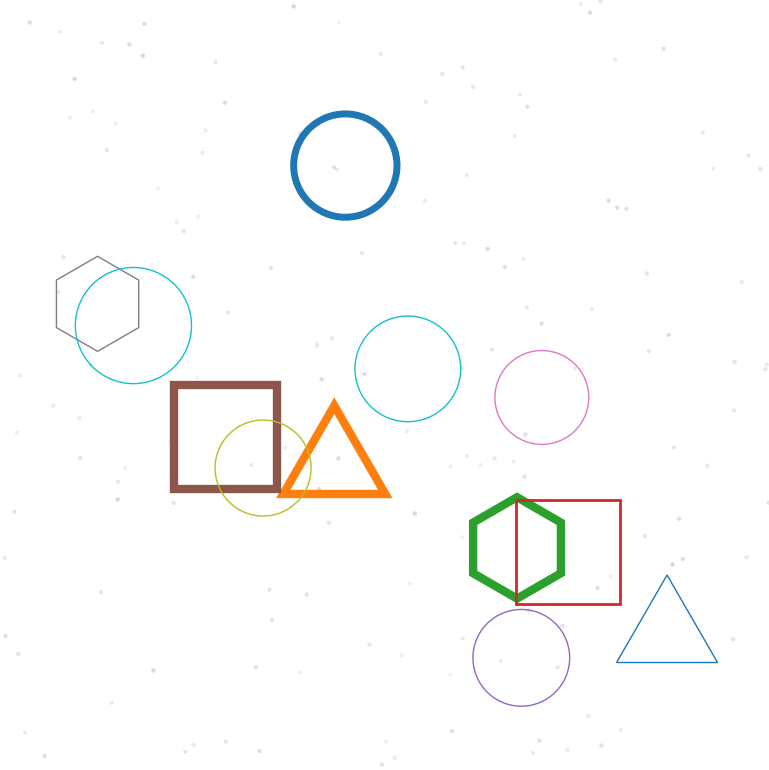[{"shape": "circle", "thickness": 2.5, "radius": 0.34, "center": [0.448, 0.785]}, {"shape": "triangle", "thickness": 0.5, "radius": 0.38, "center": [0.866, 0.177]}, {"shape": "triangle", "thickness": 3, "radius": 0.38, "center": [0.434, 0.397]}, {"shape": "hexagon", "thickness": 3, "radius": 0.33, "center": [0.671, 0.288]}, {"shape": "square", "thickness": 1, "radius": 0.34, "center": [0.738, 0.283]}, {"shape": "circle", "thickness": 0.5, "radius": 0.31, "center": [0.677, 0.146]}, {"shape": "square", "thickness": 3, "radius": 0.34, "center": [0.293, 0.433]}, {"shape": "circle", "thickness": 0.5, "radius": 0.3, "center": [0.704, 0.484]}, {"shape": "hexagon", "thickness": 0.5, "radius": 0.31, "center": [0.127, 0.605]}, {"shape": "circle", "thickness": 0.5, "radius": 0.31, "center": [0.342, 0.392]}, {"shape": "circle", "thickness": 0.5, "radius": 0.38, "center": [0.173, 0.577]}, {"shape": "circle", "thickness": 0.5, "radius": 0.34, "center": [0.53, 0.521]}]